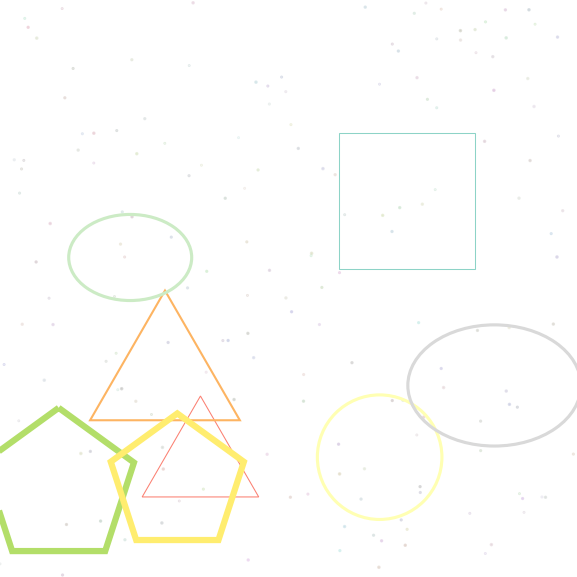[{"shape": "square", "thickness": 0.5, "radius": 0.59, "center": [0.705, 0.651]}, {"shape": "circle", "thickness": 1.5, "radius": 0.54, "center": [0.657, 0.207]}, {"shape": "triangle", "thickness": 0.5, "radius": 0.58, "center": [0.347, 0.197]}, {"shape": "triangle", "thickness": 1, "radius": 0.75, "center": [0.286, 0.346]}, {"shape": "pentagon", "thickness": 3, "radius": 0.69, "center": [0.102, 0.156]}, {"shape": "oval", "thickness": 1.5, "radius": 0.75, "center": [0.856, 0.332]}, {"shape": "oval", "thickness": 1.5, "radius": 0.53, "center": [0.225, 0.553]}, {"shape": "pentagon", "thickness": 3, "radius": 0.61, "center": [0.307, 0.162]}]